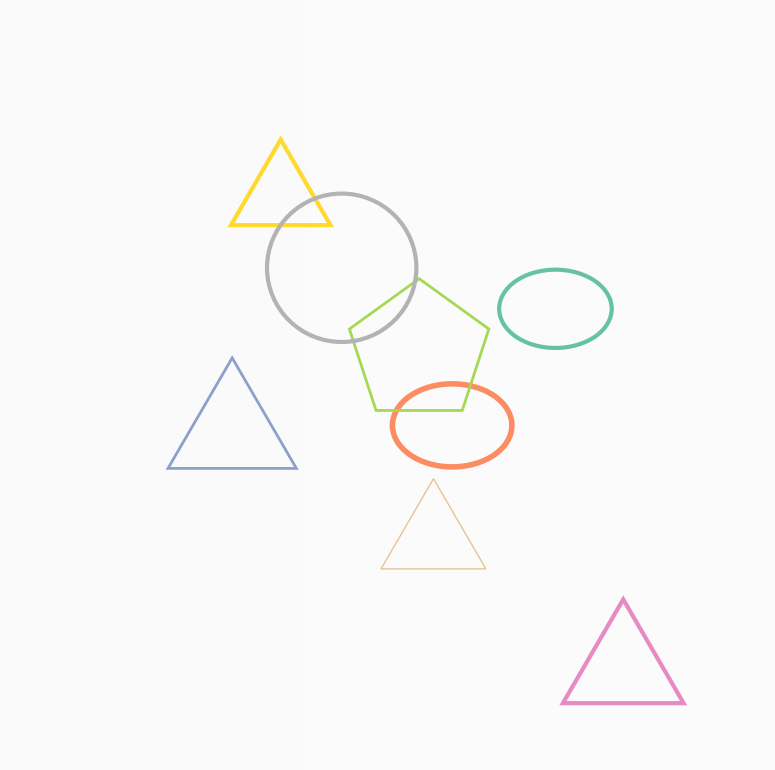[{"shape": "oval", "thickness": 1.5, "radius": 0.36, "center": [0.717, 0.599]}, {"shape": "oval", "thickness": 2, "radius": 0.39, "center": [0.583, 0.448]}, {"shape": "triangle", "thickness": 1, "radius": 0.48, "center": [0.3, 0.44]}, {"shape": "triangle", "thickness": 1.5, "radius": 0.45, "center": [0.804, 0.132]}, {"shape": "pentagon", "thickness": 1, "radius": 0.47, "center": [0.541, 0.543]}, {"shape": "triangle", "thickness": 1.5, "radius": 0.37, "center": [0.362, 0.745]}, {"shape": "triangle", "thickness": 0.5, "radius": 0.39, "center": [0.559, 0.3]}, {"shape": "circle", "thickness": 1.5, "radius": 0.48, "center": [0.441, 0.652]}]